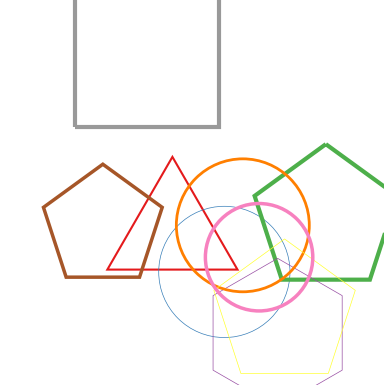[{"shape": "triangle", "thickness": 1.5, "radius": 0.98, "center": [0.448, 0.397]}, {"shape": "circle", "thickness": 0.5, "radius": 0.85, "center": [0.583, 0.294]}, {"shape": "pentagon", "thickness": 3, "radius": 0.97, "center": [0.846, 0.431]}, {"shape": "hexagon", "thickness": 0.5, "radius": 0.97, "center": [0.721, 0.135]}, {"shape": "circle", "thickness": 2, "radius": 0.86, "center": [0.631, 0.415]}, {"shape": "pentagon", "thickness": 0.5, "radius": 0.97, "center": [0.739, 0.186]}, {"shape": "pentagon", "thickness": 2.5, "radius": 0.81, "center": [0.267, 0.411]}, {"shape": "circle", "thickness": 2.5, "radius": 0.7, "center": [0.673, 0.332]}, {"shape": "square", "thickness": 3, "radius": 0.94, "center": [0.383, 0.856]}]